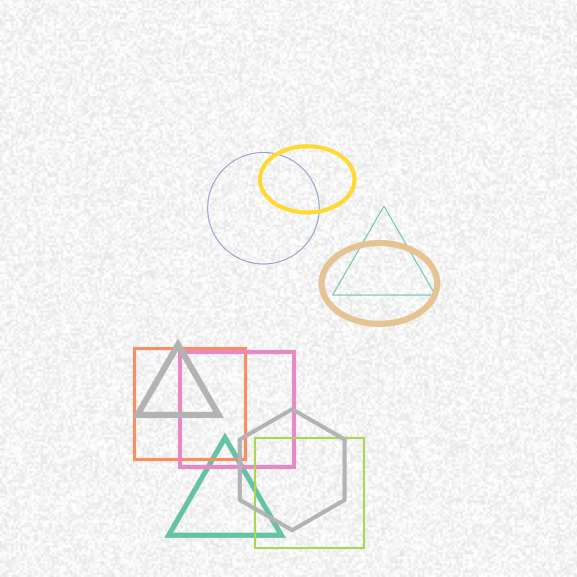[{"shape": "triangle", "thickness": 0.5, "radius": 0.51, "center": [0.665, 0.54]}, {"shape": "triangle", "thickness": 2.5, "radius": 0.56, "center": [0.39, 0.129]}, {"shape": "square", "thickness": 1.5, "radius": 0.48, "center": [0.328, 0.3]}, {"shape": "circle", "thickness": 0.5, "radius": 0.48, "center": [0.456, 0.639]}, {"shape": "square", "thickness": 2, "radius": 0.5, "center": [0.41, 0.29]}, {"shape": "square", "thickness": 1, "radius": 0.47, "center": [0.536, 0.145]}, {"shape": "oval", "thickness": 2, "radius": 0.41, "center": [0.532, 0.689]}, {"shape": "oval", "thickness": 3, "radius": 0.5, "center": [0.657, 0.508]}, {"shape": "triangle", "thickness": 3, "radius": 0.41, "center": [0.308, 0.321]}, {"shape": "hexagon", "thickness": 2, "radius": 0.52, "center": [0.506, 0.186]}]